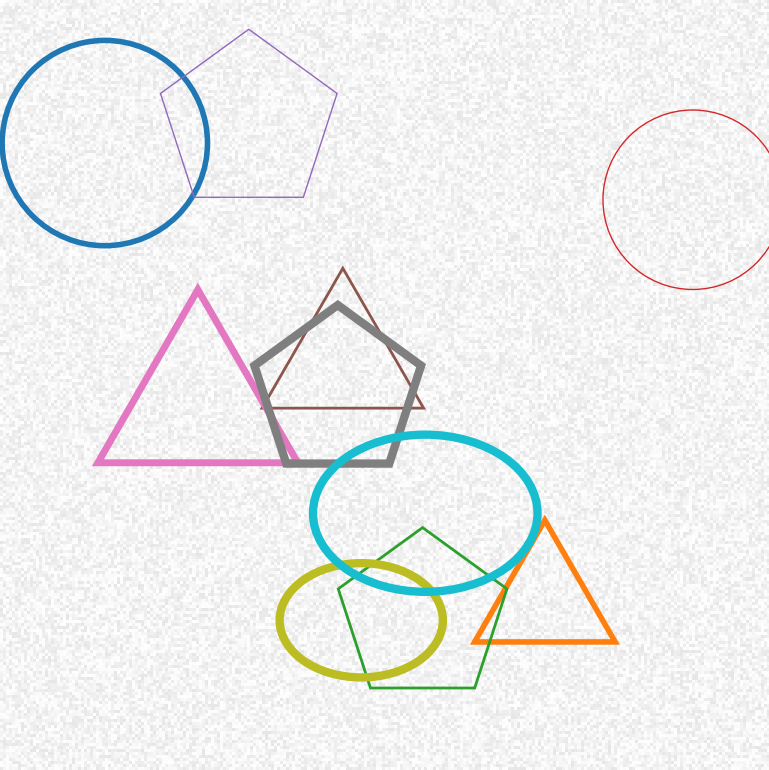[{"shape": "circle", "thickness": 2, "radius": 0.67, "center": [0.136, 0.814]}, {"shape": "triangle", "thickness": 2, "radius": 0.53, "center": [0.708, 0.219]}, {"shape": "pentagon", "thickness": 1, "radius": 0.58, "center": [0.549, 0.2]}, {"shape": "circle", "thickness": 0.5, "radius": 0.58, "center": [0.9, 0.741]}, {"shape": "pentagon", "thickness": 0.5, "radius": 0.6, "center": [0.323, 0.841]}, {"shape": "triangle", "thickness": 1, "radius": 0.61, "center": [0.445, 0.53]}, {"shape": "triangle", "thickness": 2.5, "radius": 0.75, "center": [0.257, 0.474]}, {"shape": "pentagon", "thickness": 3, "radius": 0.57, "center": [0.439, 0.49]}, {"shape": "oval", "thickness": 3, "radius": 0.53, "center": [0.469, 0.194]}, {"shape": "oval", "thickness": 3, "radius": 0.73, "center": [0.552, 0.333]}]